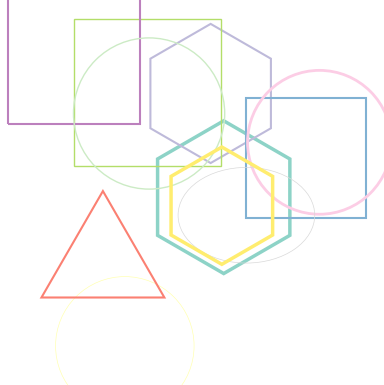[{"shape": "hexagon", "thickness": 2.5, "radius": 0.99, "center": [0.581, 0.488]}, {"shape": "circle", "thickness": 0.5, "radius": 0.9, "center": [0.324, 0.102]}, {"shape": "hexagon", "thickness": 1.5, "radius": 0.9, "center": [0.547, 0.757]}, {"shape": "triangle", "thickness": 1.5, "radius": 0.92, "center": [0.267, 0.319]}, {"shape": "square", "thickness": 1.5, "radius": 0.78, "center": [0.795, 0.59]}, {"shape": "square", "thickness": 1, "radius": 0.95, "center": [0.384, 0.759]}, {"shape": "circle", "thickness": 2, "radius": 0.93, "center": [0.83, 0.63]}, {"shape": "oval", "thickness": 0.5, "radius": 0.89, "center": [0.64, 0.441]}, {"shape": "square", "thickness": 1.5, "radius": 0.86, "center": [0.191, 0.849]}, {"shape": "circle", "thickness": 1, "radius": 0.98, "center": [0.387, 0.705]}, {"shape": "hexagon", "thickness": 2.5, "radius": 0.76, "center": [0.576, 0.466]}]